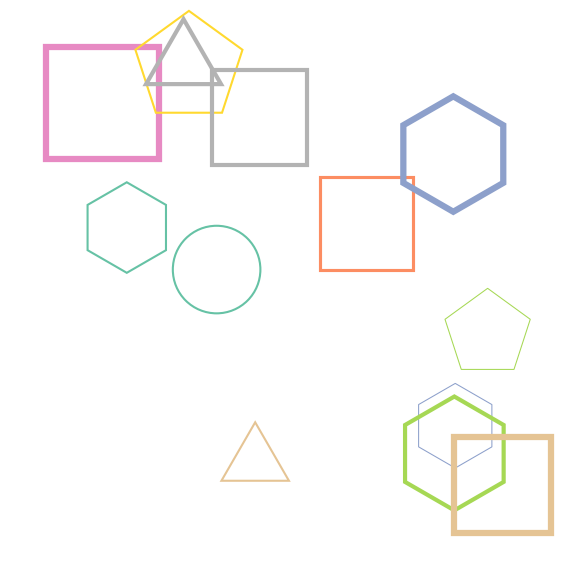[{"shape": "circle", "thickness": 1, "radius": 0.38, "center": [0.375, 0.532]}, {"shape": "hexagon", "thickness": 1, "radius": 0.39, "center": [0.22, 0.605]}, {"shape": "square", "thickness": 1.5, "radius": 0.4, "center": [0.635, 0.612]}, {"shape": "hexagon", "thickness": 3, "radius": 0.5, "center": [0.785, 0.732]}, {"shape": "hexagon", "thickness": 0.5, "radius": 0.37, "center": [0.788, 0.262]}, {"shape": "square", "thickness": 3, "radius": 0.49, "center": [0.177, 0.821]}, {"shape": "hexagon", "thickness": 2, "radius": 0.49, "center": [0.787, 0.214]}, {"shape": "pentagon", "thickness": 0.5, "radius": 0.39, "center": [0.844, 0.422]}, {"shape": "pentagon", "thickness": 1, "radius": 0.49, "center": [0.327, 0.883]}, {"shape": "triangle", "thickness": 1, "radius": 0.34, "center": [0.442, 0.2]}, {"shape": "square", "thickness": 3, "radius": 0.42, "center": [0.87, 0.159]}, {"shape": "square", "thickness": 2, "radius": 0.41, "center": [0.45, 0.796]}, {"shape": "triangle", "thickness": 2, "radius": 0.37, "center": [0.318, 0.891]}]